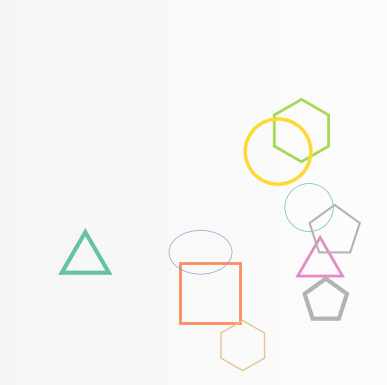[{"shape": "circle", "thickness": 0.5, "radius": 0.31, "center": [0.798, 0.461]}, {"shape": "triangle", "thickness": 3, "radius": 0.35, "center": [0.22, 0.327]}, {"shape": "square", "thickness": 2, "radius": 0.39, "center": [0.542, 0.238]}, {"shape": "oval", "thickness": 0.5, "radius": 0.41, "center": [0.517, 0.345]}, {"shape": "triangle", "thickness": 2, "radius": 0.33, "center": [0.826, 0.316]}, {"shape": "hexagon", "thickness": 2, "radius": 0.4, "center": [0.778, 0.661]}, {"shape": "circle", "thickness": 2.5, "radius": 0.42, "center": [0.718, 0.606]}, {"shape": "hexagon", "thickness": 1, "radius": 0.33, "center": [0.626, 0.102]}, {"shape": "pentagon", "thickness": 3, "radius": 0.29, "center": [0.841, 0.219]}, {"shape": "pentagon", "thickness": 1.5, "radius": 0.34, "center": [0.864, 0.4]}]